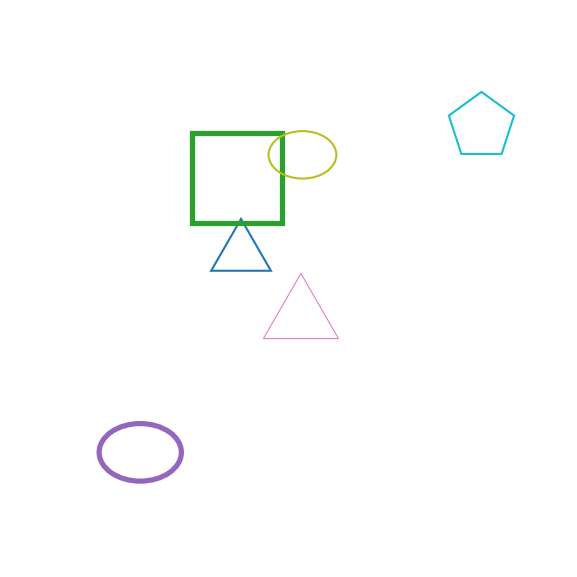[{"shape": "triangle", "thickness": 1, "radius": 0.3, "center": [0.417, 0.56]}, {"shape": "square", "thickness": 2.5, "radius": 0.39, "center": [0.41, 0.691]}, {"shape": "oval", "thickness": 2.5, "radius": 0.36, "center": [0.243, 0.216]}, {"shape": "triangle", "thickness": 0.5, "radius": 0.38, "center": [0.521, 0.45]}, {"shape": "oval", "thickness": 1, "radius": 0.29, "center": [0.524, 0.731]}, {"shape": "pentagon", "thickness": 1, "radius": 0.3, "center": [0.834, 0.781]}]